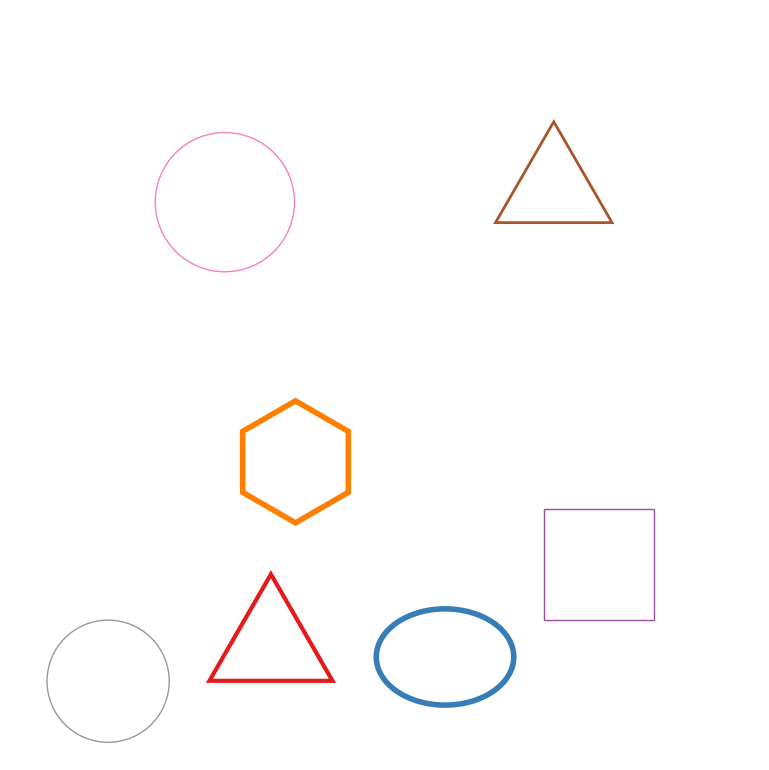[{"shape": "triangle", "thickness": 1.5, "radius": 0.46, "center": [0.352, 0.162]}, {"shape": "oval", "thickness": 2, "radius": 0.45, "center": [0.578, 0.147]}, {"shape": "square", "thickness": 0.5, "radius": 0.36, "center": [0.778, 0.267]}, {"shape": "hexagon", "thickness": 2, "radius": 0.4, "center": [0.384, 0.4]}, {"shape": "triangle", "thickness": 1, "radius": 0.44, "center": [0.719, 0.755]}, {"shape": "circle", "thickness": 0.5, "radius": 0.45, "center": [0.292, 0.737]}, {"shape": "circle", "thickness": 0.5, "radius": 0.4, "center": [0.14, 0.115]}]